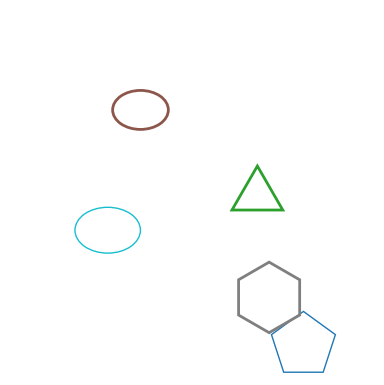[{"shape": "pentagon", "thickness": 1, "radius": 0.44, "center": [0.788, 0.104]}, {"shape": "triangle", "thickness": 2, "radius": 0.38, "center": [0.669, 0.493]}, {"shape": "oval", "thickness": 2, "radius": 0.36, "center": [0.365, 0.714]}, {"shape": "hexagon", "thickness": 2, "radius": 0.46, "center": [0.699, 0.227]}, {"shape": "oval", "thickness": 1, "radius": 0.43, "center": [0.28, 0.402]}]